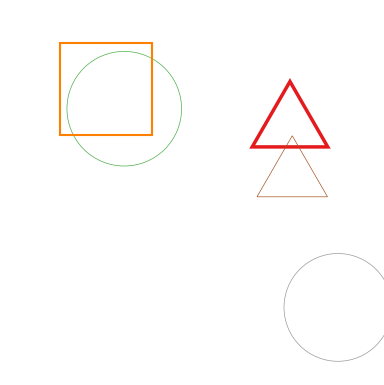[{"shape": "triangle", "thickness": 2.5, "radius": 0.57, "center": [0.753, 0.675]}, {"shape": "circle", "thickness": 0.5, "radius": 0.74, "center": [0.323, 0.718]}, {"shape": "square", "thickness": 1.5, "radius": 0.59, "center": [0.276, 0.769]}, {"shape": "triangle", "thickness": 0.5, "radius": 0.53, "center": [0.759, 0.542]}, {"shape": "circle", "thickness": 0.5, "radius": 0.7, "center": [0.878, 0.202]}]